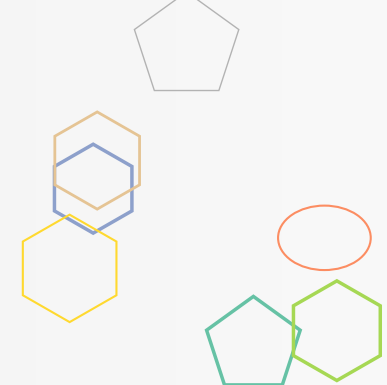[{"shape": "pentagon", "thickness": 2.5, "radius": 0.64, "center": [0.654, 0.103]}, {"shape": "oval", "thickness": 1.5, "radius": 0.6, "center": [0.837, 0.382]}, {"shape": "hexagon", "thickness": 2.5, "radius": 0.58, "center": [0.24, 0.51]}, {"shape": "hexagon", "thickness": 2.5, "radius": 0.65, "center": [0.869, 0.141]}, {"shape": "hexagon", "thickness": 1.5, "radius": 0.7, "center": [0.18, 0.303]}, {"shape": "hexagon", "thickness": 2, "radius": 0.63, "center": [0.251, 0.583]}, {"shape": "pentagon", "thickness": 1, "radius": 0.71, "center": [0.482, 0.879]}]